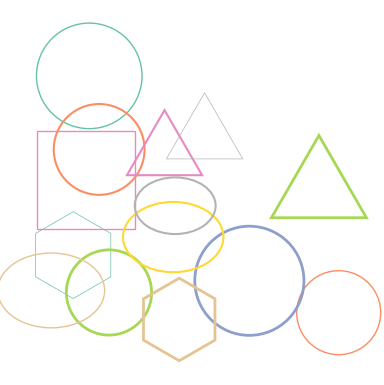[{"shape": "circle", "thickness": 1, "radius": 0.69, "center": [0.232, 0.803]}, {"shape": "hexagon", "thickness": 0.5, "radius": 0.56, "center": [0.19, 0.337]}, {"shape": "circle", "thickness": 1.5, "radius": 0.59, "center": [0.258, 0.612]}, {"shape": "circle", "thickness": 1, "radius": 0.55, "center": [0.88, 0.188]}, {"shape": "circle", "thickness": 2, "radius": 0.71, "center": [0.648, 0.271]}, {"shape": "triangle", "thickness": 1.5, "radius": 0.56, "center": [0.427, 0.601]}, {"shape": "square", "thickness": 1, "radius": 0.64, "center": [0.224, 0.532]}, {"shape": "circle", "thickness": 2, "radius": 0.55, "center": [0.283, 0.24]}, {"shape": "triangle", "thickness": 2, "radius": 0.71, "center": [0.828, 0.506]}, {"shape": "oval", "thickness": 1.5, "radius": 0.65, "center": [0.45, 0.384]}, {"shape": "hexagon", "thickness": 2, "radius": 0.54, "center": [0.466, 0.17]}, {"shape": "oval", "thickness": 1, "radius": 0.69, "center": [0.133, 0.246]}, {"shape": "oval", "thickness": 1.5, "radius": 0.53, "center": [0.455, 0.466]}, {"shape": "triangle", "thickness": 0.5, "radius": 0.57, "center": [0.531, 0.645]}]